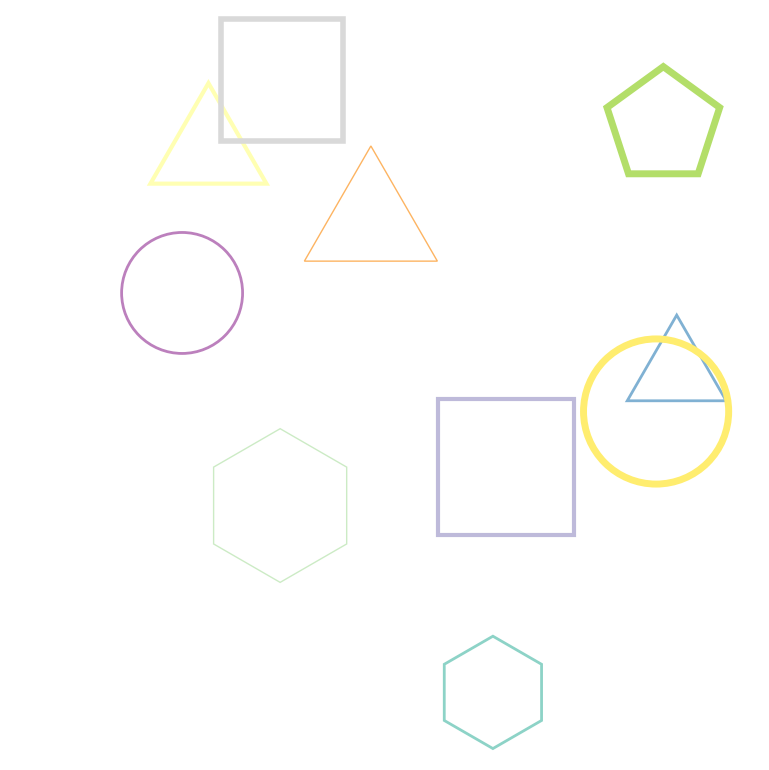[{"shape": "hexagon", "thickness": 1, "radius": 0.36, "center": [0.64, 0.101]}, {"shape": "triangle", "thickness": 1.5, "radius": 0.44, "center": [0.271, 0.805]}, {"shape": "square", "thickness": 1.5, "radius": 0.44, "center": [0.657, 0.394]}, {"shape": "triangle", "thickness": 1, "radius": 0.37, "center": [0.879, 0.517]}, {"shape": "triangle", "thickness": 0.5, "radius": 0.5, "center": [0.482, 0.711]}, {"shape": "pentagon", "thickness": 2.5, "radius": 0.38, "center": [0.861, 0.837]}, {"shape": "square", "thickness": 2, "radius": 0.4, "center": [0.366, 0.896]}, {"shape": "circle", "thickness": 1, "radius": 0.39, "center": [0.236, 0.62]}, {"shape": "hexagon", "thickness": 0.5, "radius": 0.5, "center": [0.364, 0.343]}, {"shape": "circle", "thickness": 2.5, "radius": 0.47, "center": [0.852, 0.466]}]